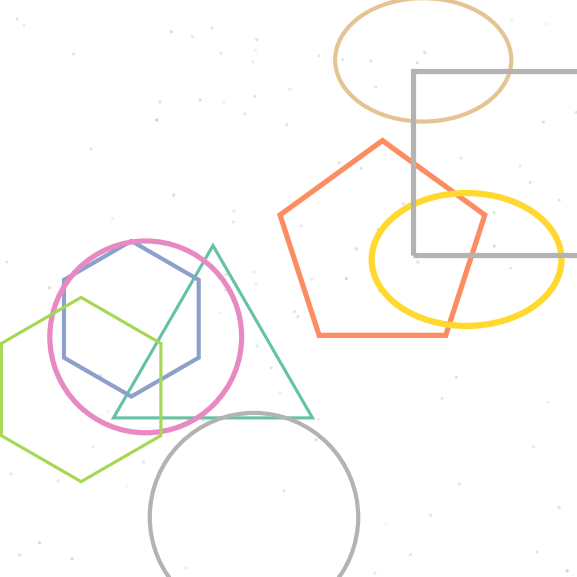[{"shape": "triangle", "thickness": 1.5, "radius": 0.99, "center": [0.369, 0.375]}, {"shape": "pentagon", "thickness": 2.5, "radius": 0.93, "center": [0.662, 0.569]}, {"shape": "hexagon", "thickness": 2, "radius": 0.67, "center": [0.227, 0.447]}, {"shape": "circle", "thickness": 2.5, "radius": 0.83, "center": [0.252, 0.416]}, {"shape": "hexagon", "thickness": 1.5, "radius": 0.8, "center": [0.14, 0.325]}, {"shape": "oval", "thickness": 3, "radius": 0.82, "center": [0.808, 0.55]}, {"shape": "oval", "thickness": 2, "radius": 0.76, "center": [0.733, 0.895]}, {"shape": "square", "thickness": 2.5, "radius": 0.79, "center": [0.874, 0.717]}, {"shape": "circle", "thickness": 2, "radius": 0.9, "center": [0.44, 0.104]}]